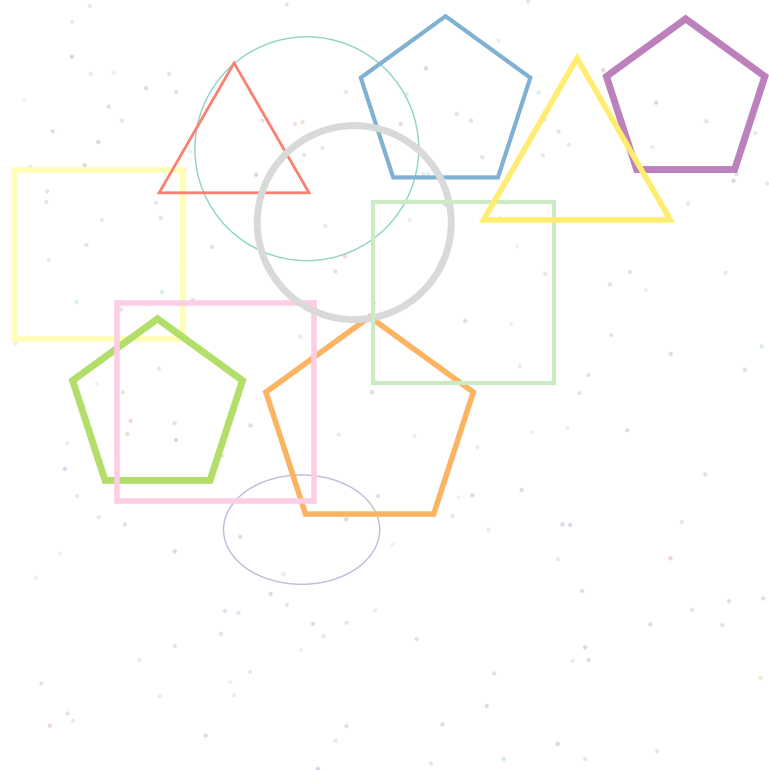[{"shape": "circle", "thickness": 0.5, "radius": 0.73, "center": [0.398, 0.807]}, {"shape": "square", "thickness": 2, "radius": 0.55, "center": [0.128, 0.67]}, {"shape": "oval", "thickness": 0.5, "radius": 0.51, "center": [0.392, 0.312]}, {"shape": "triangle", "thickness": 1, "radius": 0.56, "center": [0.304, 0.806]}, {"shape": "pentagon", "thickness": 1.5, "radius": 0.58, "center": [0.579, 0.863]}, {"shape": "pentagon", "thickness": 2, "radius": 0.71, "center": [0.48, 0.447]}, {"shape": "pentagon", "thickness": 2.5, "radius": 0.58, "center": [0.205, 0.47]}, {"shape": "square", "thickness": 2, "radius": 0.64, "center": [0.28, 0.478]}, {"shape": "circle", "thickness": 2.5, "radius": 0.63, "center": [0.46, 0.711]}, {"shape": "pentagon", "thickness": 2.5, "radius": 0.54, "center": [0.89, 0.867]}, {"shape": "square", "thickness": 1.5, "radius": 0.59, "center": [0.602, 0.62]}, {"shape": "triangle", "thickness": 2, "radius": 0.7, "center": [0.749, 0.784]}]